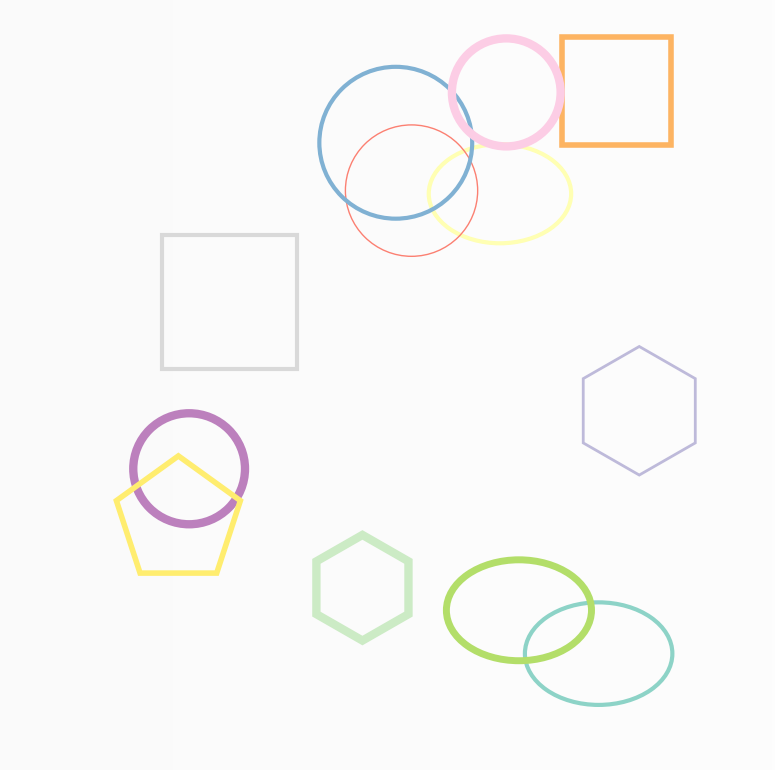[{"shape": "oval", "thickness": 1.5, "radius": 0.48, "center": [0.772, 0.151]}, {"shape": "oval", "thickness": 1.5, "radius": 0.46, "center": [0.645, 0.748]}, {"shape": "hexagon", "thickness": 1, "radius": 0.42, "center": [0.825, 0.467]}, {"shape": "circle", "thickness": 0.5, "radius": 0.43, "center": [0.531, 0.752]}, {"shape": "circle", "thickness": 1.5, "radius": 0.49, "center": [0.511, 0.815]}, {"shape": "square", "thickness": 2, "radius": 0.35, "center": [0.795, 0.882]}, {"shape": "oval", "thickness": 2.5, "radius": 0.47, "center": [0.67, 0.207]}, {"shape": "circle", "thickness": 3, "radius": 0.35, "center": [0.653, 0.88]}, {"shape": "square", "thickness": 1.5, "radius": 0.44, "center": [0.296, 0.608]}, {"shape": "circle", "thickness": 3, "radius": 0.36, "center": [0.244, 0.391]}, {"shape": "hexagon", "thickness": 3, "radius": 0.34, "center": [0.468, 0.237]}, {"shape": "pentagon", "thickness": 2, "radius": 0.42, "center": [0.23, 0.324]}]